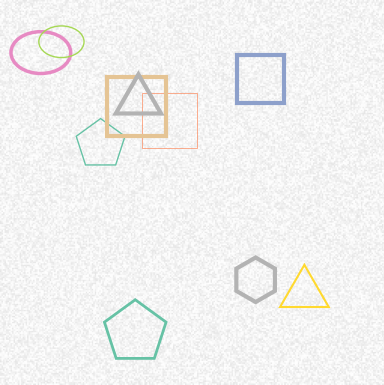[{"shape": "pentagon", "thickness": 2, "radius": 0.42, "center": [0.351, 0.137]}, {"shape": "pentagon", "thickness": 1, "radius": 0.33, "center": [0.261, 0.625]}, {"shape": "square", "thickness": 0.5, "radius": 0.36, "center": [0.441, 0.687]}, {"shape": "square", "thickness": 3, "radius": 0.31, "center": [0.677, 0.795]}, {"shape": "oval", "thickness": 2.5, "radius": 0.39, "center": [0.106, 0.863]}, {"shape": "oval", "thickness": 1, "radius": 0.29, "center": [0.16, 0.892]}, {"shape": "triangle", "thickness": 1.5, "radius": 0.37, "center": [0.791, 0.239]}, {"shape": "square", "thickness": 3, "radius": 0.38, "center": [0.354, 0.723]}, {"shape": "triangle", "thickness": 3, "radius": 0.34, "center": [0.359, 0.739]}, {"shape": "hexagon", "thickness": 3, "radius": 0.29, "center": [0.664, 0.273]}]